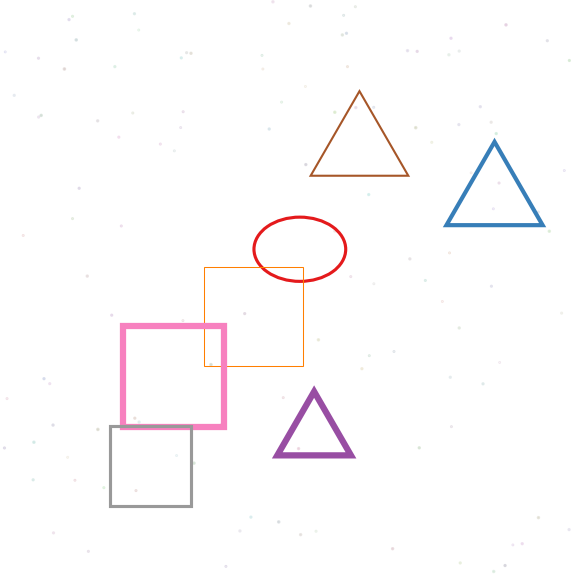[{"shape": "oval", "thickness": 1.5, "radius": 0.4, "center": [0.519, 0.568]}, {"shape": "triangle", "thickness": 2, "radius": 0.48, "center": [0.856, 0.657]}, {"shape": "triangle", "thickness": 3, "radius": 0.37, "center": [0.544, 0.247]}, {"shape": "square", "thickness": 0.5, "radius": 0.43, "center": [0.439, 0.452]}, {"shape": "triangle", "thickness": 1, "radius": 0.49, "center": [0.622, 0.744]}, {"shape": "square", "thickness": 3, "radius": 0.44, "center": [0.3, 0.348]}, {"shape": "square", "thickness": 1.5, "radius": 0.35, "center": [0.26, 0.192]}]